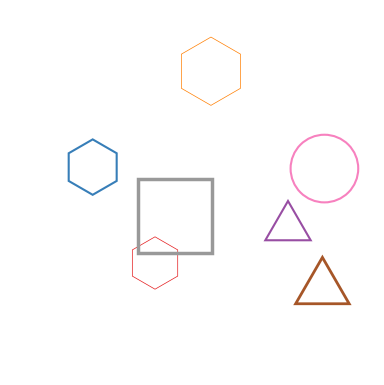[{"shape": "hexagon", "thickness": 0.5, "radius": 0.34, "center": [0.403, 0.317]}, {"shape": "hexagon", "thickness": 1.5, "radius": 0.36, "center": [0.241, 0.566]}, {"shape": "triangle", "thickness": 1.5, "radius": 0.34, "center": [0.748, 0.41]}, {"shape": "hexagon", "thickness": 0.5, "radius": 0.44, "center": [0.548, 0.815]}, {"shape": "triangle", "thickness": 2, "radius": 0.4, "center": [0.837, 0.251]}, {"shape": "circle", "thickness": 1.5, "radius": 0.44, "center": [0.843, 0.562]}, {"shape": "square", "thickness": 2.5, "radius": 0.48, "center": [0.455, 0.439]}]